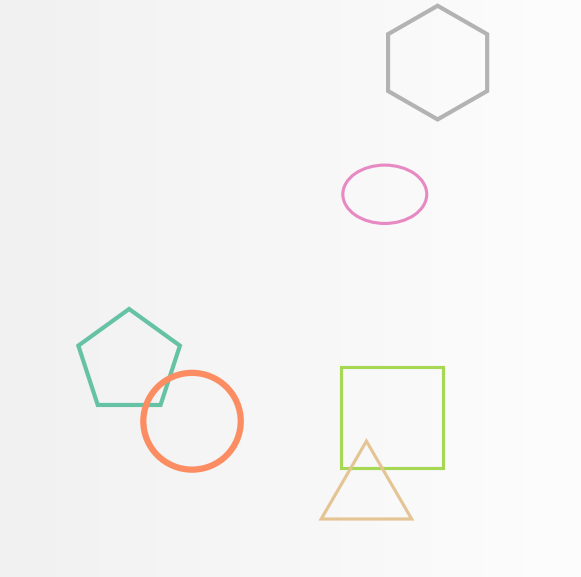[{"shape": "pentagon", "thickness": 2, "radius": 0.46, "center": [0.222, 0.372]}, {"shape": "circle", "thickness": 3, "radius": 0.42, "center": [0.33, 0.27]}, {"shape": "oval", "thickness": 1.5, "radius": 0.36, "center": [0.662, 0.663]}, {"shape": "square", "thickness": 1.5, "radius": 0.44, "center": [0.674, 0.276]}, {"shape": "triangle", "thickness": 1.5, "radius": 0.45, "center": [0.63, 0.145]}, {"shape": "hexagon", "thickness": 2, "radius": 0.49, "center": [0.753, 0.891]}]